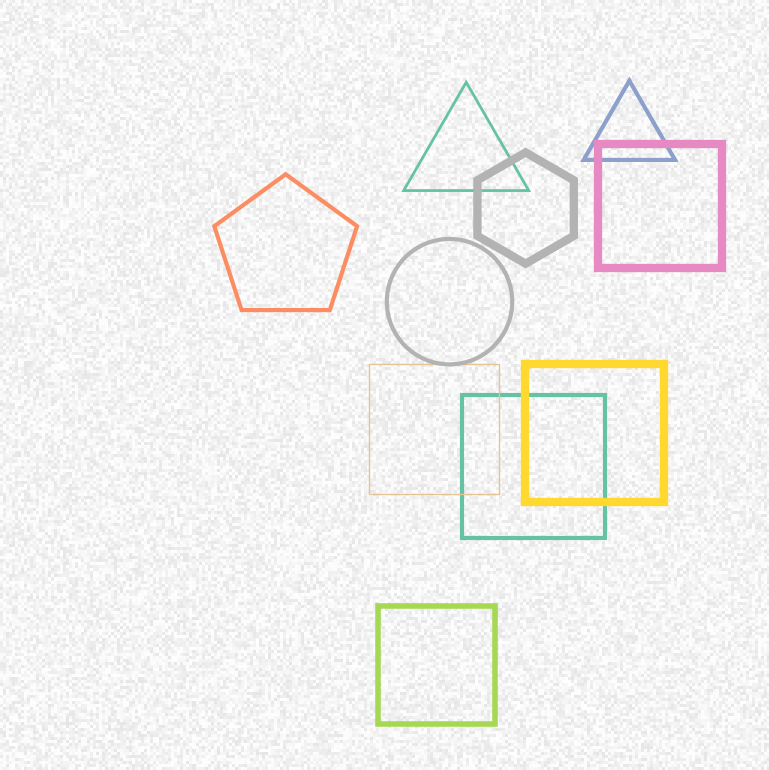[{"shape": "square", "thickness": 1.5, "radius": 0.47, "center": [0.693, 0.394]}, {"shape": "triangle", "thickness": 1, "radius": 0.47, "center": [0.605, 0.799]}, {"shape": "pentagon", "thickness": 1.5, "radius": 0.49, "center": [0.371, 0.676]}, {"shape": "triangle", "thickness": 1.5, "radius": 0.34, "center": [0.817, 0.827]}, {"shape": "square", "thickness": 3, "radius": 0.4, "center": [0.858, 0.733]}, {"shape": "square", "thickness": 2, "radius": 0.38, "center": [0.567, 0.136]}, {"shape": "square", "thickness": 3, "radius": 0.45, "center": [0.772, 0.438]}, {"shape": "square", "thickness": 0.5, "radius": 0.42, "center": [0.564, 0.443]}, {"shape": "circle", "thickness": 1.5, "radius": 0.41, "center": [0.584, 0.608]}, {"shape": "hexagon", "thickness": 3, "radius": 0.36, "center": [0.683, 0.73]}]